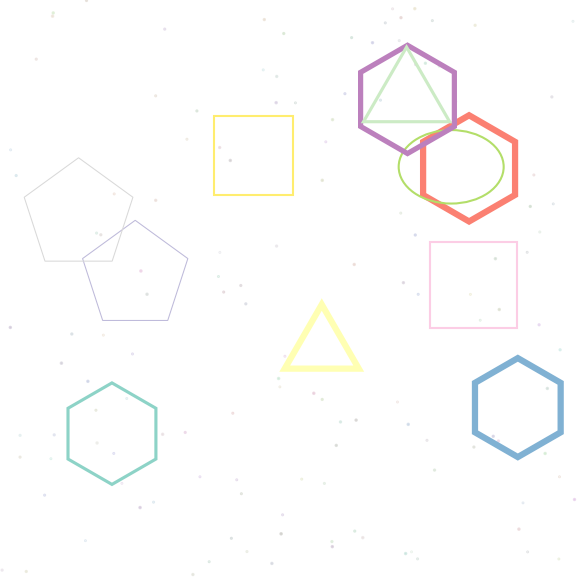[{"shape": "hexagon", "thickness": 1.5, "radius": 0.44, "center": [0.194, 0.248]}, {"shape": "triangle", "thickness": 3, "radius": 0.37, "center": [0.557, 0.398]}, {"shape": "pentagon", "thickness": 0.5, "radius": 0.48, "center": [0.234, 0.522]}, {"shape": "hexagon", "thickness": 3, "radius": 0.46, "center": [0.812, 0.708]}, {"shape": "hexagon", "thickness": 3, "radius": 0.43, "center": [0.897, 0.293]}, {"shape": "oval", "thickness": 1, "radius": 0.45, "center": [0.781, 0.71]}, {"shape": "square", "thickness": 1, "radius": 0.37, "center": [0.82, 0.506]}, {"shape": "pentagon", "thickness": 0.5, "radius": 0.49, "center": [0.136, 0.627]}, {"shape": "hexagon", "thickness": 2.5, "radius": 0.47, "center": [0.706, 0.827]}, {"shape": "triangle", "thickness": 1.5, "radius": 0.43, "center": [0.704, 0.831]}, {"shape": "square", "thickness": 1, "radius": 0.34, "center": [0.439, 0.73]}]